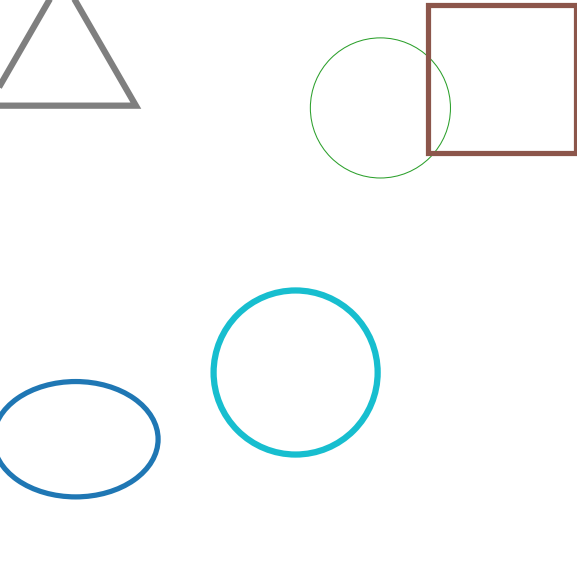[{"shape": "oval", "thickness": 2.5, "radius": 0.71, "center": [0.131, 0.239]}, {"shape": "circle", "thickness": 0.5, "radius": 0.61, "center": [0.659, 0.812]}, {"shape": "square", "thickness": 2.5, "radius": 0.64, "center": [0.869, 0.862]}, {"shape": "triangle", "thickness": 3, "radius": 0.74, "center": [0.108, 0.89]}, {"shape": "circle", "thickness": 3, "radius": 0.71, "center": [0.512, 0.354]}]